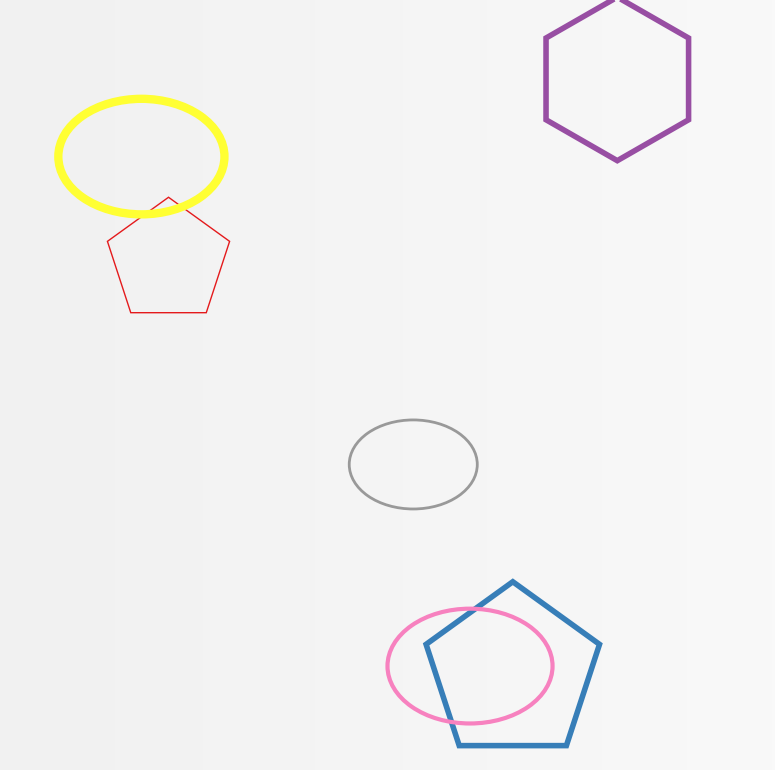[{"shape": "pentagon", "thickness": 0.5, "radius": 0.41, "center": [0.217, 0.661]}, {"shape": "pentagon", "thickness": 2, "radius": 0.59, "center": [0.662, 0.127]}, {"shape": "hexagon", "thickness": 2, "radius": 0.53, "center": [0.797, 0.898]}, {"shape": "oval", "thickness": 3, "radius": 0.54, "center": [0.182, 0.797]}, {"shape": "oval", "thickness": 1.5, "radius": 0.53, "center": [0.606, 0.135]}, {"shape": "oval", "thickness": 1, "radius": 0.41, "center": [0.533, 0.397]}]